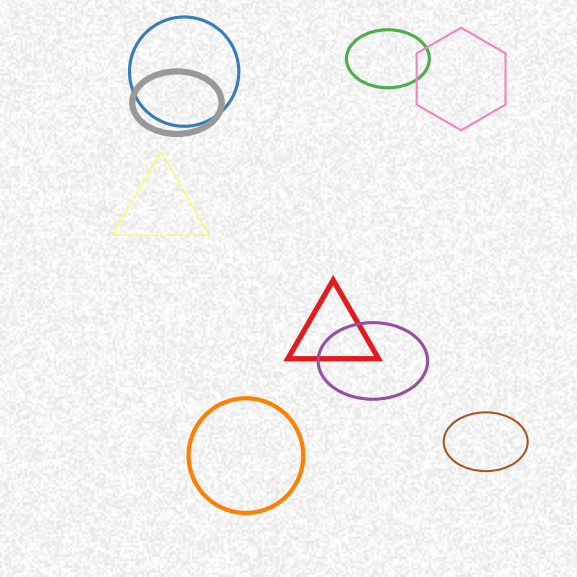[{"shape": "triangle", "thickness": 2.5, "radius": 0.45, "center": [0.577, 0.423]}, {"shape": "circle", "thickness": 1.5, "radius": 0.47, "center": [0.319, 0.875]}, {"shape": "oval", "thickness": 1.5, "radius": 0.36, "center": [0.672, 0.897]}, {"shape": "oval", "thickness": 1.5, "radius": 0.47, "center": [0.646, 0.374]}, {"shape": "circle", "thickness": 2, "radius": 0.5, "center": [0.426, 0.21]}, {"shape": "triangle", "thickness": 0.5, "radius": 0.48, "center": [0.278, 0.64]}, {"shape": "oval", "thickness": 1, "radius": 0.36, "center": [0.841, 0.234]}, {"shape": "hexagon", "thickness": 1, "radius": 0.44, "center": [0.798, 0.862]}, {"shape": "oval", "thickness": 3, "radius": 0.39, "center": [0.306, 0.821]}]